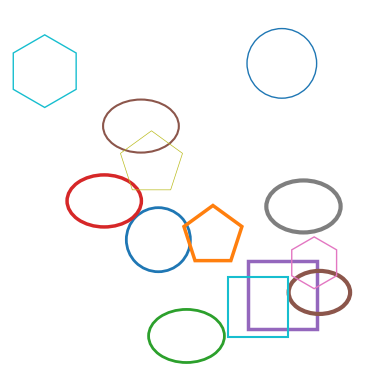[{"shape": "circle", "thickness": 2, "radius": 0.42, "center": [0.411, 0.377]}, {"shape": "circle", "thickness": 1, "radius": 0.45, "center": [0.732, 0.835]}, {"shape": "pentagon", "thickness": 2.5, "radius": 0.4, "center": [0.553, 0.387]}, {"shape": "oval", "thickness": 2, "radius": 0.49, "center": [0.484, 0.127]}, {"shape": "oval", "thickness": 2.5, "radius": 0.48, "center": [0.271, 0.478]}, {"shape": "square", "thickness": 2.5, "radius": 0.44, "center": [0.734, 0.234]}, {"shape": "oval", "thickness": 1.5, "radius": 0.49, "center": [0.366, 0.673]}, {"shape": "oval", "thickness": 3, "radius": 0.4, "center": [0.83, 0.24]}, {"shape": "hexagon", "thickness": 1, "radius": 0.34, "center": [0.816, 0.317]}, {"shape": "oval", "thickness": 3, "radius": 0.48, "center": [0.788, 0.464]}, {"shape": "pentagon", "thickness": 0.5, "radius": 0.42, "center": [0.393, 0.576]}, {"shape": "hexagon", "thickness": 1, "radius": 0.47, "center": [0.116, 0.815]}, {"shape": "square", "thickness": 1.5, "radius": 0.39, "center": [0.67, 0.203]}]